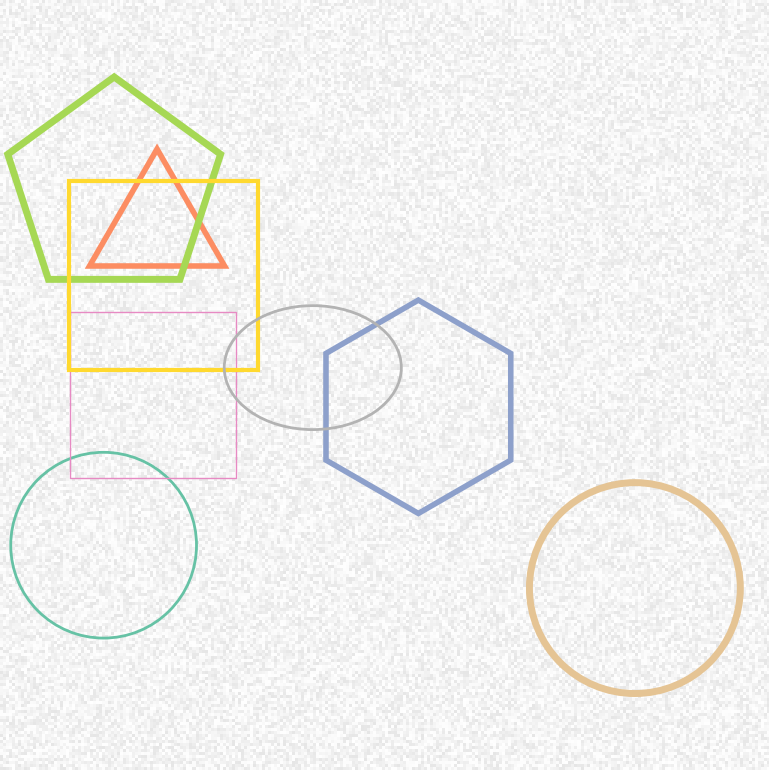[{"shape": "circle", "thickness": 1, "radius": 0.6, "center": [0.135, 0.292]}, {"shape": "triangle", "thickness": 2, "radius": 0.51, "center": [0.204, 0.705]}, {"shape": "hexagon", "thickness": 2, "radius": 0.69, "center": [0.543, 0.472]}, {"shape": "square", "thickness": 0.5, "radius": 0.54, "center": [0.199, 0.487]}, {"shape": "pentagon", "thickness": 2.5, "radius": 0.73, "center": [0.148, 0.755]}, {"shape": "square", "thickness": 1.5, "radius": 0.61, "center": [0.213, 0.642]}, {"shape": "circle", "thickness": 2.5, "radius": 0.68, "center": [0.825, 0.236]}, {"shape": "oval", "thickness": 1, "radius": 0.58, "center": [0.406, 0.523]}]